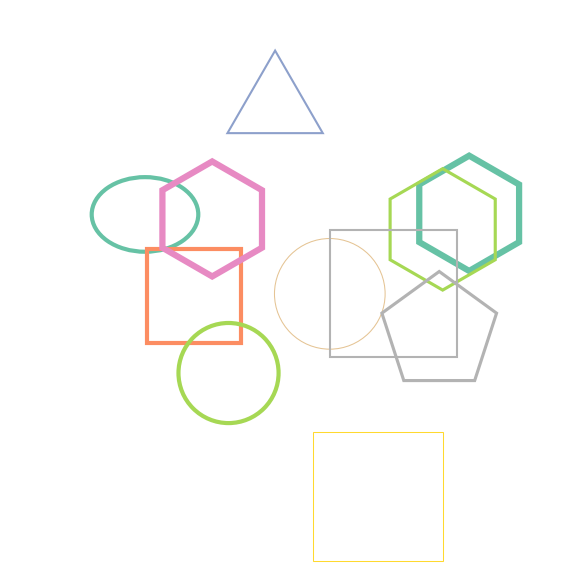[{"shape": "hexagon", "thickness": 3, "radius": 0.5, "center": [0.812, 0.63]}, {"shape": "oval", "thickness": 2, "radius": 0.46, "center": [0.251, 0.628]}, {"shape": "square", "thickness": 2, "radius": 0.41, "center": [0.336, 0.486]}, {"shape": "triangle", "thickness": 1, "radius": 0.48, "center": [0.476, 0.816]}, {"shape": "hexagon", "thickness": 3, "radius": 0.5, "center": [0.367, 0.62]}, {"shape": "hexagon", "thickness": 1.5, "radius": 0.53, "center": [0.767, 0.602]}, {"shape": "circle", "thickness": 2, "radius": 0.43, "center": [0.396, 0.353]}, {"shape": "square", "thickness": 0.5, "radius": 0.56, "center": [0.654, 0.139]}, {"shape": "circle", "thickness": 0.5, "radius": 0.48, "center": [0.571, 0.49]}, {"shape": "square", "thickness": 1, "radius": 0.55, "center": [0.681, 0.491]}, {"shape": "pentagon", "thickness": 1.5, "radius": 0.52, "center": [0.761, 0.425]}]